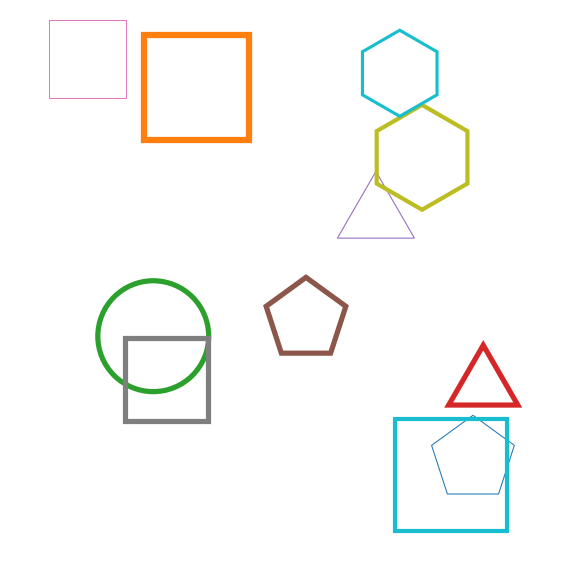[{"shape": "pentagon", "thickness": 0.5, "radius": 0.38, "center": [0.819, 0.205]}, {"shape": "square", "thickness": 3, "radius": 0.45, "center": [0.34, 0.848]}, {"shape": "circle", "thickness": 2.5, "radius": 0.48, "center": [0.265, 0.417]}, {"shape": "triangle", "thickness": 2.5, "radius": 0.35, "center": [0.837, 0.332]}, {"shape": "triangle", "thickness": 0.5, "radius": 0.39, "center": [0.651, 0.625]}, {"shape": "pentagon", "thickness": 2.5, "radius": 0.36, "center": [0.53, 0.446]}, {"shape": "square", "thickness": 0.5, "radius": 0.34, "center": [0.152, 0.897]}, {"shape": "square", "thickness": 2.5, "radius": 0.36, "center": [0.288, 0.342]}, {"shape": "hexagon", "thickness": 2, "radius": 0.45, "center": [0.731, 0.727]}, {"shape": "square", "thickness": 2, "radius": 0.49, "center": [0.781, 0.176]}, {"shape": "hexagon", "thickness": 1.5, "radius": 0.37, "center": [0.692, 0.872]}]